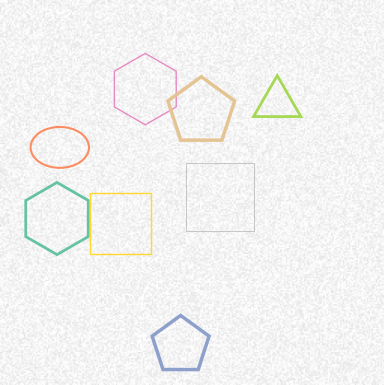[{"shape": "hexagon", "thickness": 2, "radius": 0.47, "center": [0.148, 0.432]}, {"shape": "oval", "thickness": 1.5, "radius": 0.38, "center": [0.155, 0.617]}, {"shape": "pentagon", "thickness": 2.5, "radius": 0.39, "center": [0.469, 0.103]}, {"shape": "hexagon", "thickness": 1, "radius": 0.46, "center": [0.377, 0.769]}, {"shape": "triangle", "thickness": 2, "radius": 0.36, "center": [0.72, 0.733]}, {"shape": "square", "thickness": 1, "radius": 0.4, "center": [0.312, 0.42]}, {"shape": "pentagon", "thickness": 2.5, "radius": 0.46, "center": [0.523, 0.71]}, {"shape": "square", "thickness": 0.5, "radius": 0.44, "center": [0.571, 0.488]}]